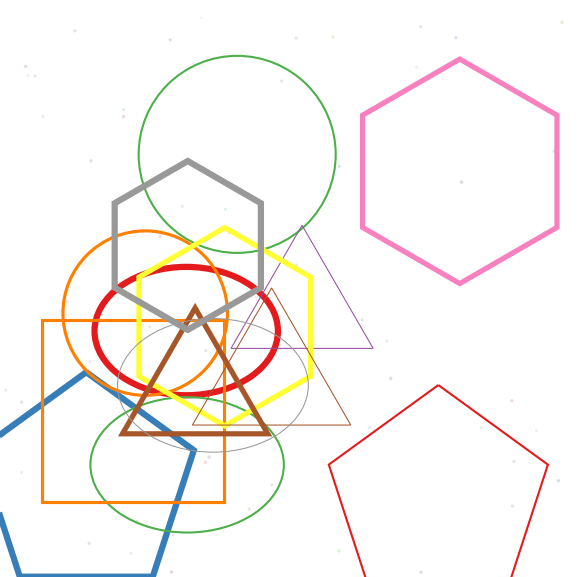[{"shape": "pentagon", "thickness": 1, "radius": 1.0, "center": [0.759, 0.133]}, {"shape": "oval", "thickness": 3, "radius": 0.79, "center": [0.322, 0.426]}, {"shape": "pentagon", "thickness": 3, "radius": 0.98, "center": [0.149, 0.159]}, {"shape": "oval", "thickness": 1, "radius": 0.84, "center": [0.324, 0.194]}, {"shape": "circle", "thickness": 1, "radius": 0.85, "center": [0.411, 0.732]}, {"shape": "triangle", "thickness": 0.5, "radius": 0.71, "center": [0.523, 0.467]}, {"shape": "square", "thickness": 1.5, "radius": 0.79, "center": [0.23, 0.288]}, {"shape": "circle", "thickness": 1.5, "radius": 0.71, "center": [0.251, 0.457]}, {"shape": "hexagon", "thickness": 2.5, "radius": 0.86, "center": [0.389, 0.433]}, {"shape": "triangle", "thickness": 0.5, "radius": 0.79, "center": [0.47, 0.342]}, {"shape": "triangle", "thickness": 2.5, "radius": 0.73, "center": [0.338, 0.321]}, {"shape": "hexagon", "thickness": 2.5, "radius": 0.97, "center": [0.796, 0.702]}, {"shape": "hexagon", "thickness": 3, "radius": 0.73, "center": [0.325, 0.574]}, {"shape": "oval", "thickness": 0.5, "radius": 0.83, "center": [0.369, 0.332]}]